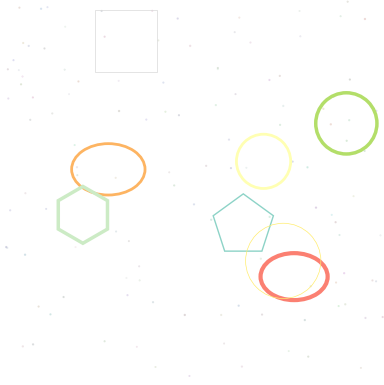[{"shape": "pentagon", "thickness": 1, "radius": 0.41, "center": [0.632, 0.414]}, {"shape": "circle", "thickness": 2, "radius": 0.35, "center": [0.685, 0.581]}, {"shape": "oval", "thickness": 3, "radius": 0.44, "center": [0.764, 0.281]}, {"shape": "oval", "thickness": 2, "radius": 0.48, "center": [0.281, 0.56]}, {"shape": "circle", "thickness": 2.5, "radius": 0.4, "center": [0.9, 0.68]}, {"shape": "square", "thickness": 0.5, "radius": 0.4, "center": [0.326, 0.893]}, {"shape": "hexagon", "thickness": 2.5, "radius": 0.37, "center": [0.215, 0.442]}, {"shape": "circle", "thickness": 0.5, "radius": 0.49, "center": [0.736, 0.322]}]